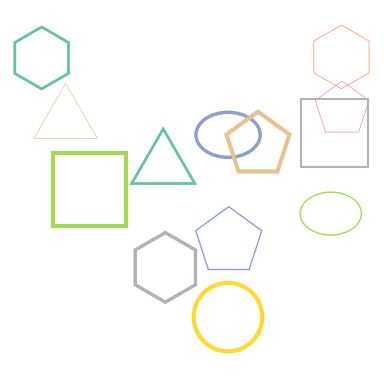[{"shape": "triangle", "thickness": 2, "radius": 0.47, "center": [0.424, 0.571]}, {"shape": "hexagon", "thickness": 2, "radius": 0.4, "center": [0.108, 0.849]}, {"shape": "hexagon", "thickness": 0.5, "radius": 0.41, "center": [0.887, 0.852]}, {"shape": "pentagon", "thickness": 1, "radius": 0.45, "center": [0.594, 0.373]}, {"shape": "oval", "thickness": 2.5, "radius": 0.42, "center": [0.592, 0.65]}, {"shape": "pentagon", "thickness": 0.5, "radius": 0.37, "center": [0.889, 0.716]}, {"shape": "square", "thickness": 3, "radius": 0.48, "center": [0.233, 0.508]}, {"shape": "oval", "thickness": 1, "radius": 0.4, "center": [0.859, 0.445]}, {"shape": "circle", "thickness": 3, "radius": 0.45, "center": [0.592, 0.176]}, {"shape": "triangle", "thickness": 0.5, "radius": 0.48, "center": [0.17, 0.688]}, {"shape": "pentagon", "thickness": 3, "radius": 0.43, "center": [0.67, 0.624]}, {"shape": "hexagon", "thickness": 2.5, "radius": 0.45, "center": [0.43, 0.305]}, {"shape": "square", "thickness": 1.5, "radius": 0.44, "center": [0.868, 0.654]}]